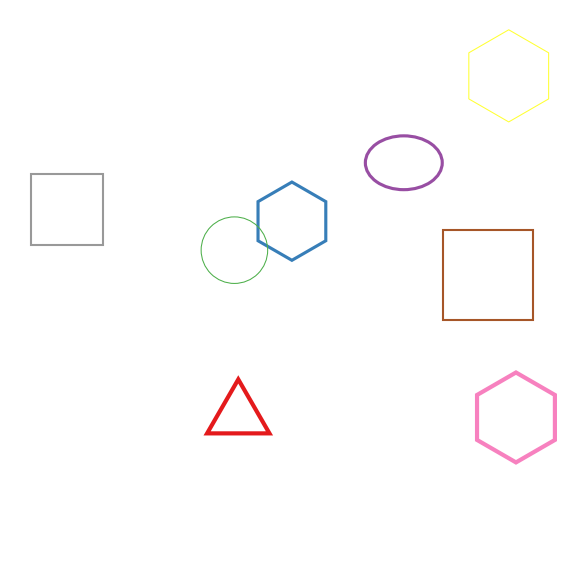[{"shape": "triangle", "thickness": 2, "radius": 0.31, "center": [0.413, 0.28]}, {"shape": "hexagon", "thickness": 1.5, "radius": 0.34, "center": [0.505, 0.616]}, {"shape": "circle", "thickness": 0.5, "radius": 0.29, "center": [0.406, 0.566]}, {"shape": "oval", "thickness": 1.5, "radius": 0.33, "center": [0.699, 0.717]}, {"shape": "hexagon", "thickness": 0.5, "radius": 0.4, "center": [0.881, 0.868]}, {"shape": "square", "thickness": 1, "radius": 0.39, "center": [0.845, 0.523]}, {"shape": "hexagon", "thickness": 2, "radius": 0.39, "center": [0.893, 0.276]}, {"shape": "square", "thickness": 1, "radius": 0.31, "center": [0.116, 0.637]}]